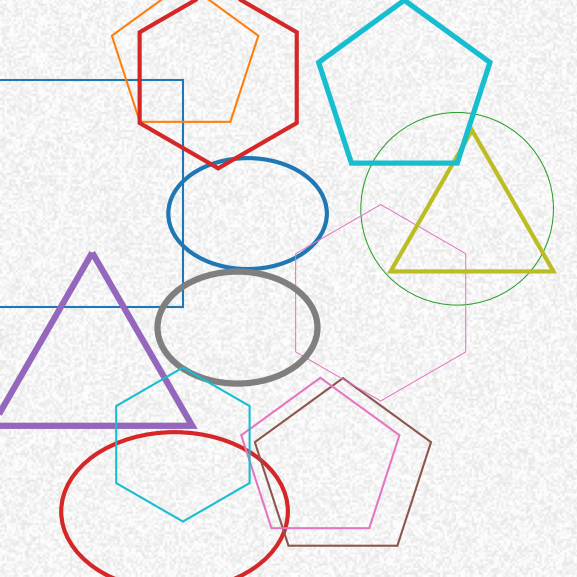[{"shape": "square", "thickness": 1, "radius": 0.98, "center": [0.119, 0.664]}, {"shape": "oval", "thickness": 2, "radius": 0.69, "center": [0.429, 0.629]}, {"shape": "pentagon", "thickness": 1, "radius": 0.67, "center": [0.321, 0.896]}, {"shape": "circle", "thickness": 0.5, "radius": 0.83, "center": [0.792, 0.638]}, {"shape": "oval", "thickness": 2, "radius": 0.98, "center": [0.302, 0.113]}, {"shape": "hexagon", "thickness": 2, "radius": 0.79, "center": [0.378, 0.865]}, {"shape": "triangle", "thickness": 3, "radius": 1.0, "center": [0.16, 0.362]}, {"shape": "pentagon", "thickness": 1, "radius": 0.8, "center": [0.594, 0.184]}, {"shape": "hexagon", "thickness": 0.5, "radius": 0.85, "center": [0.659, 0.475]}, {"shape": "pentagon", "thickness": 1, "radius": 0.72, "center": [0.555, 0.201]}, {"shape": "oval", "thickness": 3, "radius": 0.69, "center": [0.411, 0.432]}, {"shape": "triangle", "thickness": 2, "radius": 0.81, "center": [0.817, 0.611]}, {"shape": "hexagon", "thickness": 1, "radius": 0.67, "center": [0.317, 0.229]}, {"shape": "pentagon", "thickness": 2.5, "radius": 0.78, "center": [0.7, 0.843]}]